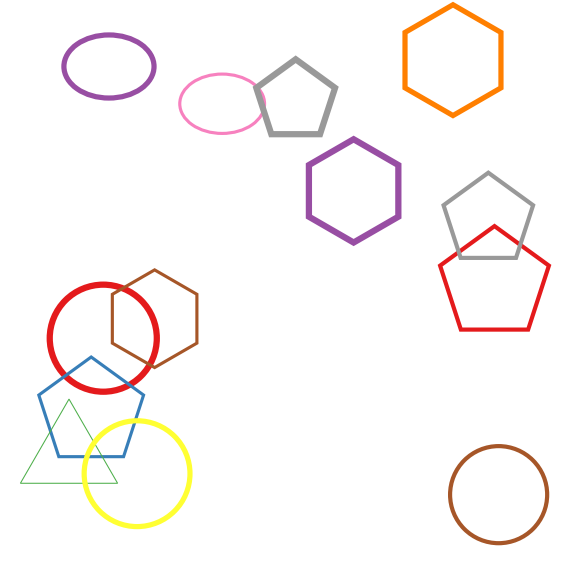[{"shape": "circle", "thickness": 3, "radius": 0.46, "center": [0.179, 0.414]}, {"shape": "pentagon", "thickness": 2, "radius": 0.5, "center": [0.856, 0.509]}, {"shape": "pentagon", "thickness": 1.5, "radius": 0.48, "center": [0.158, 0.286]}, {"shape": "triangle", "thickness": 0.5, "radius": 0.49, "center": [0.119, 0.211]}, {"shape": "oval", "thickness": 2.5, "radius": 0.39, "center": [0.189, 0.884]}, {"shape": "hexagon", "thickness": 3, "radius": 0.45, "center": [0.612, 0.669]}, {"shape": "hexagon", "thickness": 2.5, "radius": 0.48, "center": [0.784, 0.895]}, {"shape": "circle", "thickness": 2.5, "radius": 0.46, "center": [0.237, 0.179]}, {"shape": "circle", "thickness": 2, "radius": 0.42, "center": [0.863, 0.143]}, {"shape": "hexagon", "thickness": 1.5, "radius": 0.42, "center": [0.268, 0.447]}, {"shape": "oval", "thickness": 1.5, "radius": 0.37, "center": [0.385, 0.819]}, {"shape": "pentagon", "thickness": 3, "radius": 0.36, "center": [0.512, 0.825]}, {"shape": "pentagon", "thickness": 2, "radius": 0.41, "center": [0.846, 0.619]}]